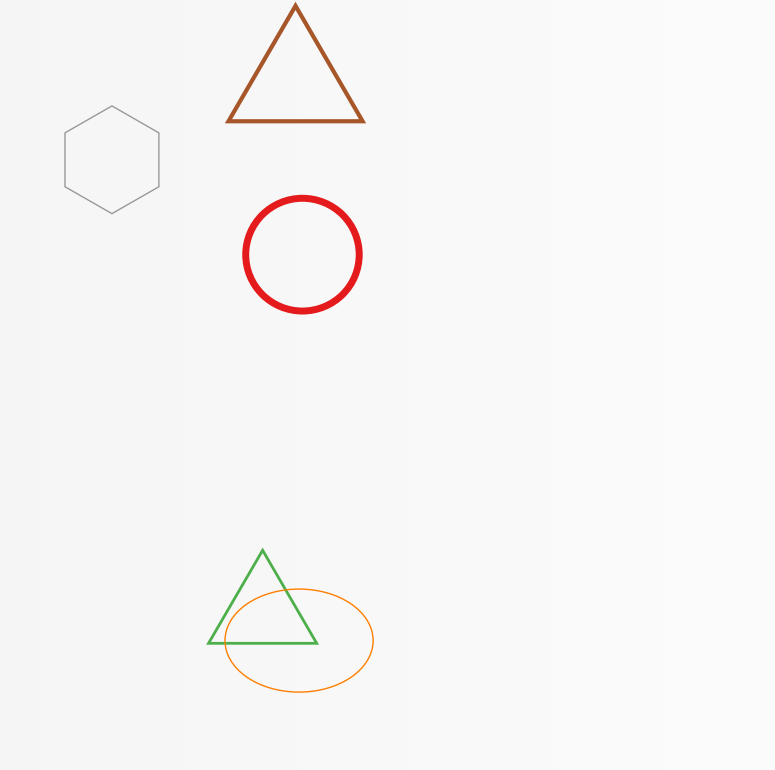[{"shape": "circle", "thickness": 2.5, "radius": 0.37, "center": [0.39, 0.669]}, {"shape": "triangle", "thickness": 1, "radius": 0.4, "center": [0.339, 0.205]}, {"shape": "oval", "thickness": 0.5, "radius": 0.48, "center": [0.386, 0.168]}, {"shape": "triangle", "thickness": 1.5, "radius": 0.5, "center": [0.381, 0.892]}, {"shape": "hexagon", "thickness": 0.5, "radius": 0.35, "center": [0.144, 0.792]}]